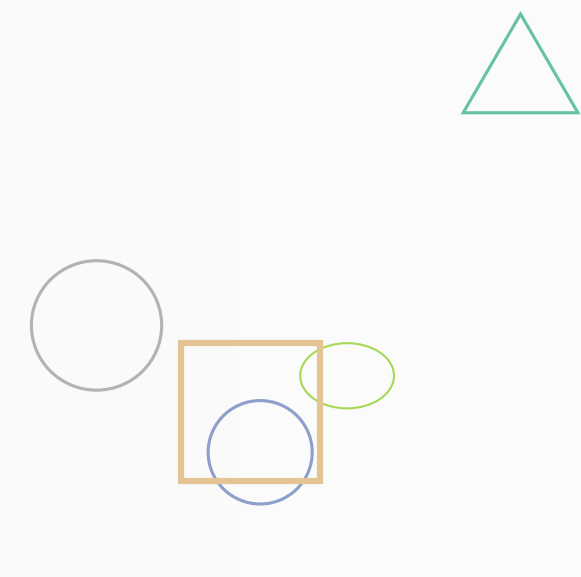[{"shape": "triangle", "thickness": 1.5, "radius": 0.57, "center": [0.896, 0.861]}, {"shape": "circle", "thickness": 1.5, "radius": 0.45, "center": [0.448, 0.216]}, {"shape": "oval", "thickness": 1, "radius": 0.4, "center": [0.597, 0.348]}, {"shape": "square", "thickness": 3, "radius": 0.6, "center": [0.431, 0.286]}, {"shape": "circle", "thickness": 1.5, "radius": 0.56, "center": [0.166, 0.436]}]